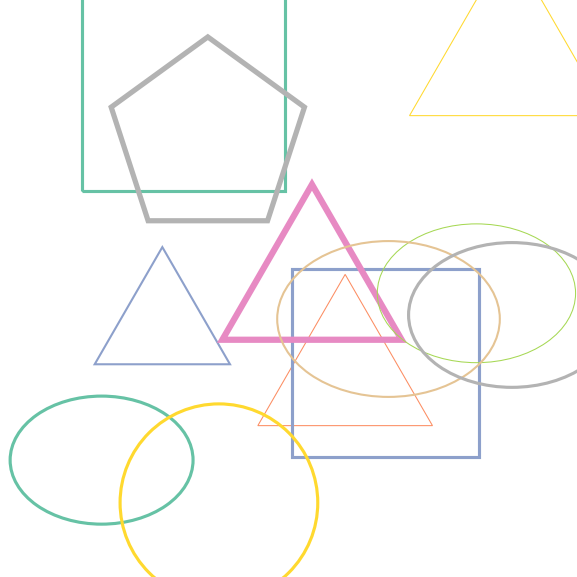[{"shape": "oval", "thickness": 1.5, "radius": 0.79, "center": [0.176, 0.202]}, {"shape": "square", "thickness": 1.5, "radius": 0.87, "center": [0.318, 0.843]}, {"shape": "triangle", "thickness": 0.5, "radius": 0.87, "center": [0.598, 0.349]}, {"shape": "triangle", "thickness": 1, "radius": 0.68, "center": [0.281, 0.436]}, {"shape": "square", "thickness": 1.5, "radius": 0.81, "center": [0.667, 0.371]}, {"shape": "triangle", "thickness": 3, "radius": 0.9, "center": [0.54, 0.5]}, {"shape": "oval", "thickness": 0.5, "radius": 0.86, "center": [0.825, 0.491]}, {"shape": "triangle", "thickness": 0.5, "radius": 0.99, "center": [0.881, 0.898]}, {"shape": "circle", "thickness": 1.5, "radius": 0.86, "center": [0.379, 0.129]}, {"shape": "oval", "thickness": 1, "radius": 0.96, "center": [0.673, 0.447]}, {"shape": "pentagon", "thickness": 2.5, "radius": 0.88, "center": [0.36, 0.759]}, {"shape": "oval", "thickness": 1.5, "radius": 0.9, "center": [0.887, 0.454]}]